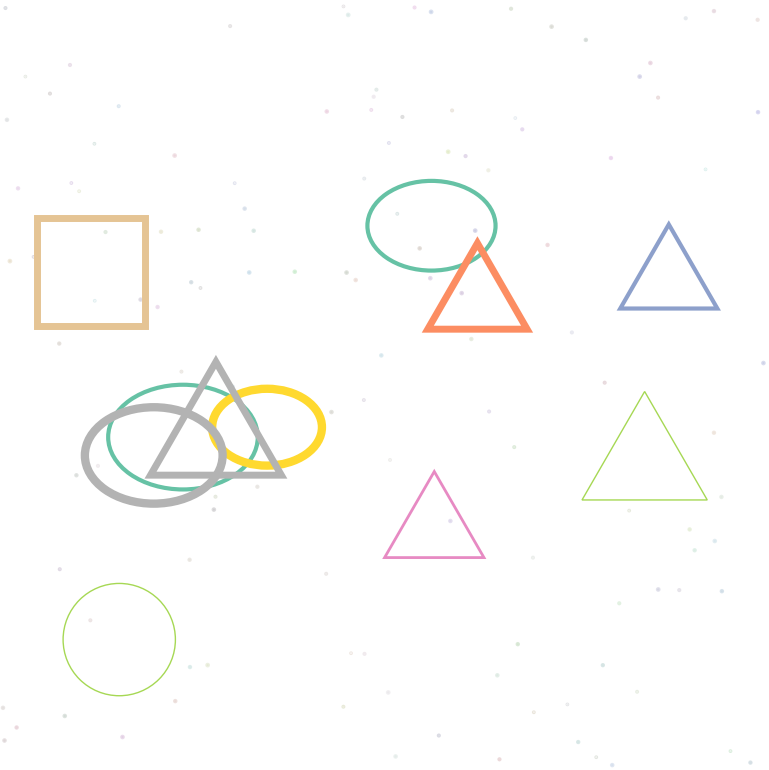[{"shape": "oval", "thickness": 1.5, "radius": 0.42, "center": [0.56, 0.707]}, {"shape": "oval", "thickness": 1.5, "radius": 0.49, "center": [0.238, 0.432]}, {"shape": "triangle", "thickness": 2.5, "radius": 0.37, "center": [0.62, 0.61]}, {"shape": "triangle", "thickness": 1.5, "radius": 0.36, "center": [0.869, 0.636]}, {"shape": "triangle", "thickness": 1, "radius": 0.37, "center": [0.564, 0.313]}, {"shape": "circle", "thickness": 0.5, "radius": 0.36, "center": [0.155, 0.169]}, {"shape": "triangle", "thickness": 0.5, "radius": 0.47, "center": [0.837, 0.398]}, {"shape": "oval", "thickness": 3, "radius": 0.36, "center": [0.347, 0.445]}, {"shape": "square", "thickness": 2.5, "radius": 0.35, "center": [0.119, 0.647]}, {"shape": "triangle", "thickness": 2.5, "radius": 0.49, "center": [0.28, 0.432]}, {"shape": "oval", "thickness": 3, "radius": 0.45, "center": [0.2, 0.409]}]